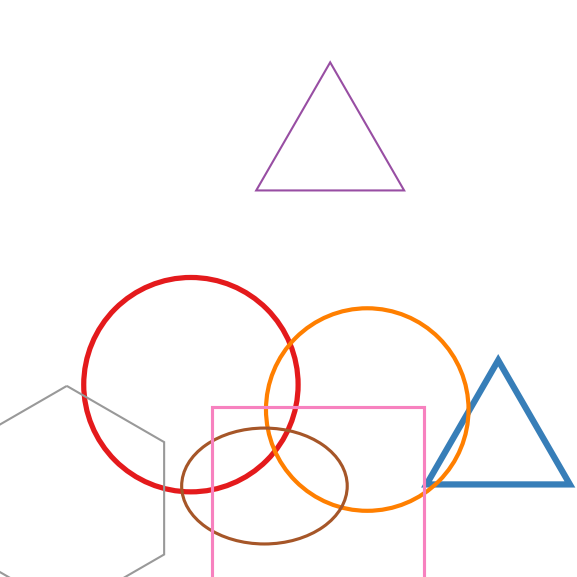[{"shape": "circle", "thickness": 2.5, "radius": 0.93, "center": [0.331, 0.333]}, {"shape": "triangle", "thickness": 3, "radius": 0.72, "center": [0.863, 0.232]}, {"shape": "triangle", "thickness": 1, "radius": 0.74, "center": [0.572, 0.743]}, {"shape": "circle", "thickness": 2, "radius": 0.88, "center": [0.636, 0.29]}, {"shape": "oval", "thickness": 1.5, "radius": 0.72, "center": [0.458, 0.158]}, {"shape": "square", "thickness": 1.5, "radius": 0.92, "center": [0.551, 0.11]}, {"shape": "hexagon", "thickness": 1, "radius": 0.97, "center": [0.116, 0.136]}]